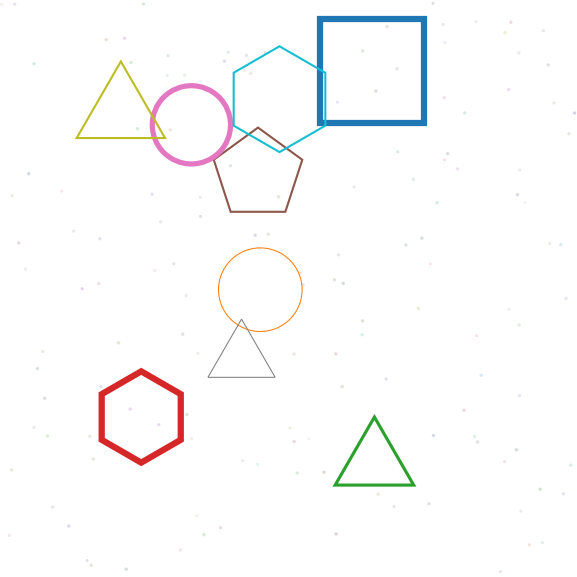[{"shape": "square", "thickness": 3, "radius": 0.45, "center": [0.645, 0.876]}, {"shape": "circle", "thickness": 0.5, "radius": 0.36, "center": [0.451, 0.497]}, {"shape": "triangle", "thickness": 1.5, "radius": 0.39, "center": [0.648, 0.198]}, {"shape": "hexagon", "thickness": 3, "radius": 0.4, "center": [0.245, 0.277]}, {"shape": "pentagon", "thickness": 1, "radius": 0.4, "center": [0.447, 0.698]}, {"shape": "circle", "thickness": 2.5, "radius": 0.34, "center": [0.331, 0.783]}, {"shape": "triangle", "thickness": 0.5, "radius": 0.34, "center": [0.418, 0.379]}, {"shape": "triangle", "thickness": 1, "radius": 0.44, "center": [0.209, 0.804]}, {"shape": "hexagon", "thickness": 1, "radius": 0.46, "center": [0.484, 0.827]}]